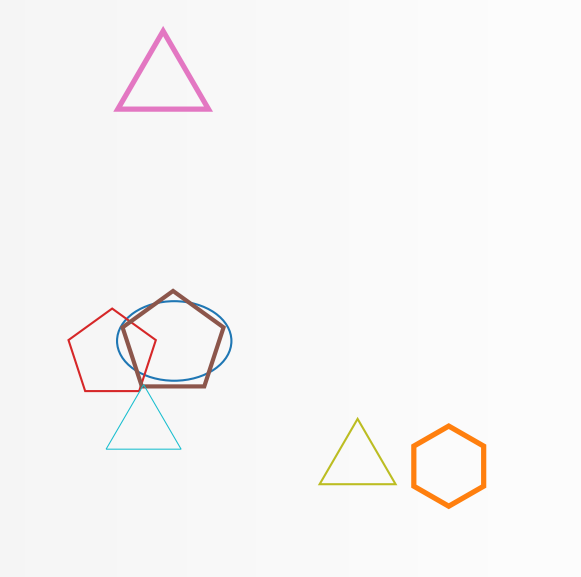[{"shape": "oval", "thickness": 1, "radius": 0.49, "center": [0.3, 0.409]}, {"shape": "hexagon", "thickness": 2.5, "radius": 0.35, "center": [0.772, 0.192]}, {"shape": "pentagon", "thickness": 1, "radius": 0.4, "center": [0.193, 0.386]}, {"shape": "pentagon", "thickness": 2, "radius": 0.46, "center": [0.298, 0.404]}, {"shape": "triangle", "thickness": 2.5, "radius": 0.45, "center": [0.281, 0.855]}, {"shape": "triangle", "thickness": 1, "radius": 0.38, "center": [0.615, 0.198]}, {"shape": "triangle", "thickness": 0.5, "radius": 0.37, "center": [0.247, 0.259]}]